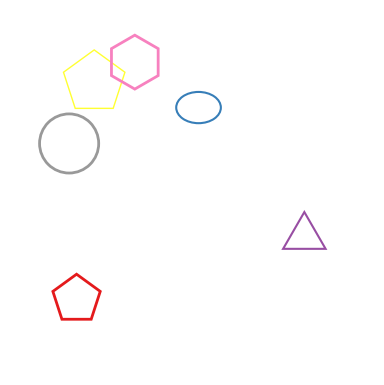[{"shape": "pentagon", "thickness": 2, "radius": 0.32, "center": [0.199, 0.223]}, {"shape": "oval", "thickness": 1.5, "radius": 0.29, "center": [0.516, 0.721]}, {"shape": "triangle", "thickness": 1.5, "radius": 0.32, "center": [0.791, 0.386]}, {"shape": "pentagon", "thickness": 1, "radius": 0.42, "center": [0.245, 0.786]}, {"shape": "hexagon", "thickness": 2, "radius": 0.35, "center": [0.35, 0.839]}, {"shape": "circle", "thickness": 2, "radius": 0.38, "center": [0.18, 0.627]}]